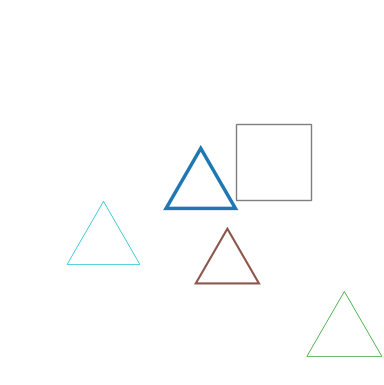[{"shape": "triangle", "thickness": 2.5, "radius": 0.52, "center": [0.521, 0.511]}, {"shape": "triangle", "thickness": 0.5, "radius": 0.56, "center": [0.894, 0.13]}, {"shape": "triangle", "thickness": 1.5, "radius": 0.47, "center": [0.591, 0.311]}, {"shape": "square", "thickness": 1, "radius": 0.49, "center": [0.711, 0.579]}, {"shape": "triangle", "thickness": 0.5, "radius": 0.55, "center": [0.269, 0.368]}]